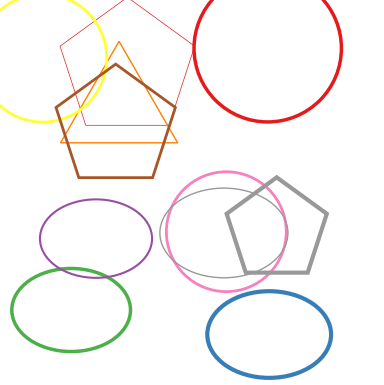[{"shape": "circle", "thickness": 2.5, "radius": 0.96, "center": [0.695, 0.875]}, {"shape": "pentagon", "thickness": 0.5, "radius": 0.92, "center": [0.331, 0.823]}, {"shape": "oval", "thickness": 3, "radius": 0.8, "center": [0.699, 0.131]}, {"shape": "oval", "thickness": 2.5, "radius": 0.77, "center": [0.185, 0.195]}, {"shape": "oval", "thickness": 1.5, "radius": 0.73, "center": [0.249, 0.38]}, {"shape": "triangle", "thickness": 1, "radius": 0.88, "center": [0.309, 0.717]}, {"shape": "circle", "thickness": 2, "radius": 0.83, "center": [0.111, 0.849]}, {"shape": "pentagon", "thickness": 2, "radius": 0.82, "center": [0.301, 0.67]}, {"shape": "circle", "thickness": 2, "radius": 0.78, "center": [0.588, 0.398]}, {"shape": "pentagon", "thickness": 3, "radius": 0.68, "center": [0.719, 0.402]}, {"shape": "oval", "thickness": 1, "radius": 0.83, "center": [0.582, 0.395]}]